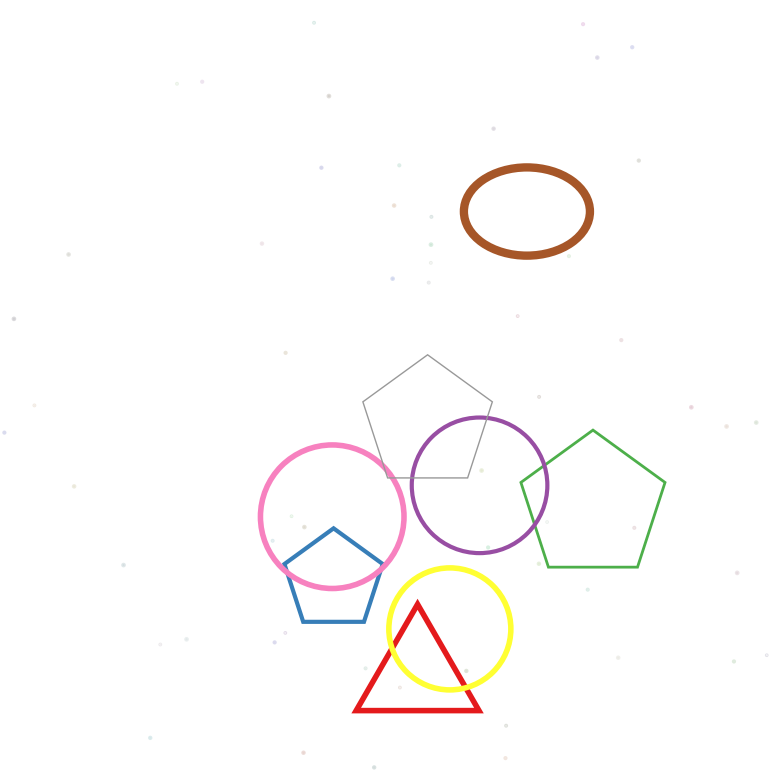[{"shape": "triangle", "thickness": 2, "radius": 0.46, "center": [0.542, 0.123]}, {"shape": "pentagon", "thickness": 1.5, "radius": 0.34, "center": [0.433, 0.247]}, {"shape": "pentagon", "thickness": 1, "radius": 0.49, "center": [0.77, 0.343]}, {"shape": "circle", "thickness": 1.5, "radius": 0.44, "center": [0.623, 0.37]}, {"shape": "circle", "thickness": 2, "radius": 0.4, "center": [0.584, 0.183]}, {"shape": "oval", "thickness": 3, "radius": 0.41, "center": [0.684, 0.725]}, {"shape": "circle", "thickness": 2, "radius": 0.47, "center": [0.431, 0.329]}, {"shape": "pentagon", "thickness": 0.5, "radius": 0.44, "center": [0.555, 0.451]}]